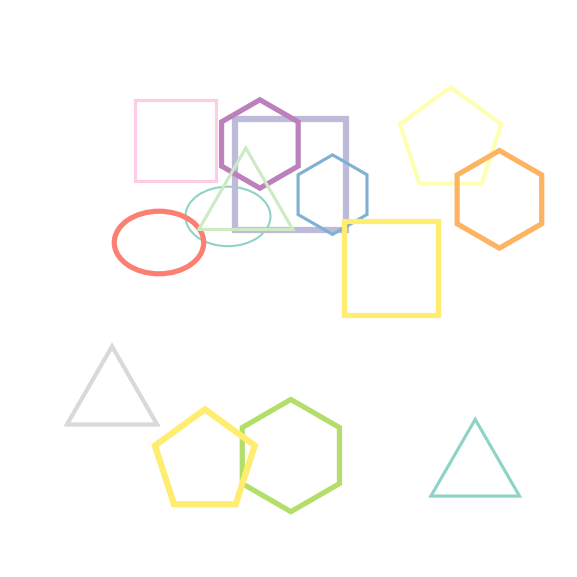[{"shape": "oval", "thickness": 1, "radius": 0.37, "center": [0.395, 0.624]}, {"shape": "triangle", "thickness": 1.5, "radius": 0.44, "center": [0.823, 0.184]}, {"shape": "pentagon", "thickness": 2, "radius": 0.46, "center": [0.78, 0.756]}, {"shape": "square", "thickness": 3, "radius": 0.48, "center": [0.503, 0.697]}, {"shape": "oval", "thickness": 2.5, "radius": 0.39, "center": [0.275, 0.579]}, {"shape": "hexagon", "thickness": 1.5, "radius": 0.34, "center": [0.576, 0.662]}, {"shape": "hexagon", "thickness": 2.5, "radius": 0.42, "center": [0.865, 0.654]}, {"shape": "hexagon", "thickness": 2.5, "radius": 0.49, "center": [0.504, 0.21]}, {"shape": "square", "thickness": 1.5, "radius": 0.35, "center": [0.303, 0.756]}, {"shape": "triangle", "thickness": 2, "radius": 0.45, "center": [0.194, 0.309]}, {"shape": "hexagon", "thickness": 2.5, "radius": 0.38, "center": [0.45, 0.75]}, {"shape": "triangle", "thickness": 1.5, "radius": 0.47, "center": [0.426, 0.649]}, {"shape": "square", "thickness": 2.5, "radius": 0.41, "center": [0.677, 0.535]}, {"shape": "pentagon", "thickness": 3, "radius": 0.45, "center": [0.355, 0.2]}]